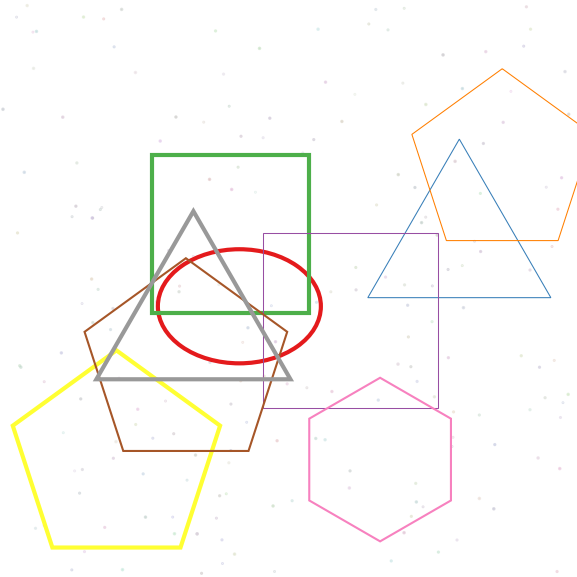[{"shape": "oval", "thickness": 2, "radius": 0.71, "center": [0.414, 0.469]}, {"shape": "triangle", "thickness": 0.5, "radius": 0.91, "center": [0.795, 0.575]}, {"shape": "square", "thickness": 2, "radius": 0.68, "center": [0.4, 0.594]}, {"shape": "square", "thickness": 0.5, "radius": 0.76, "center": [0.607, 0.445]}, {"shape": "pentagon", "thickness": 0.5, "radius": 0.82, "center": [0.87, 0.716]}, {"shape": "pentagon", "thickness": 2, "radius": 0.94, "center": [0.202, 0.204]}, {"shape": "pentagon", "thickness": 1, "radius": 0.92, "center": [0.322, 0.367]}, {"shape": "hexagon", "thickness": 1, "radius": 0.71, "center": [0.658, 0.203]}, {"shape": "triangle", "thickness": 2, "radius": 0.97, "center": [0.335, 0.439]}]